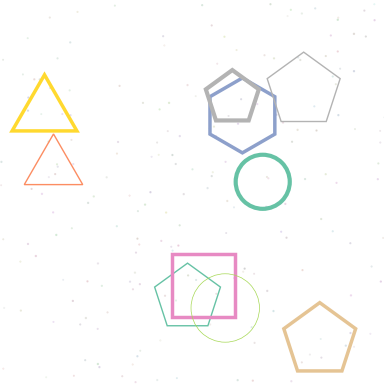[{"shape": "circle", "thickness": 3, "radius": 0.35, "center": [0.682, 0.528]}, {"shape": "pentagon", "thickness": 1, "radius": 0.45, "center": [0.487, 0.227]}, {"shape": "triangle", "thickness": 1, "radius": 0.44, "center": [0.139, 0.564]}, {"shape": "hexagon", "thickness": 2.5, "radius": 0.49, "center": [0.63, 0.7]}, {"shape": "square", "thickness": 2.5, "radius": 0.41, "center": [0.529, 0.258]}, {"shape": "circle", "thickness": 0.5, "radius": 0.44, "center": [0.585, 0.2]}, {"shape": "triangle", "thickness": 2.5, "radius": 0.49, "center": [0.116, 0.709]}, {"shape": "pentagon", "thickness": 2.5, "radius": 0.49, "center": [0.83, 0.116]}, {"shape": "pentagon", "thickness": 1, "radius": 0.5, "center": [0.789, 0.765]}, {"shape": "pentagon", "thickness": 3, "radius": 0.36, "center": [0.603, 0.746]}]